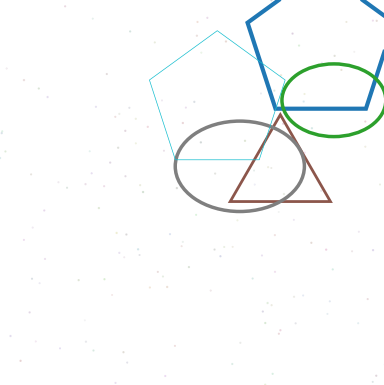[{"shape": "pentagon", "thickness": 3, "radius": 1.0, "center": [0.833, 0.879]}, {"shape": "oval", "thickness": 2.5, "radius": 0.67, "center": [0.867, 0.74]}, {"shape": "triangle", "thickness": 2, "radius": 0.75, "center": [0.728, 0.552]}, {"shape": "oval", "thickness": 2.5, "radius": 0.84, "center": [0.623, 0.568]}, {"shape": "pentagon", "thickness": 0.5, "radius": 0.93, "center": [0.564, 0.735]}]